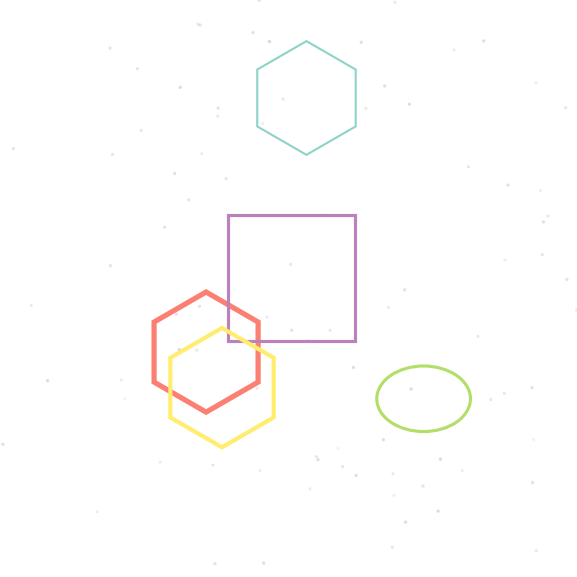[{"shape": "hexagon", "thickness": 1, "radius": 0.49, "center": [0.531, 0.829]}, {"shape": "hexagon", "thickness": 2.5, "radius": 0.52, "center": [0.357, 0.39]}, {"shape": "oval", "thickness": 1.5, "radius": 0.41, "center": [0.734, 0.309]}, {"shape": "square", "thickness": 1.5, "radius": 0.55, "center": [0.505, 0.518]}, {"shape": "hexagon", "thickness": 2, "radius": 0.52, "center": [0.384, 0.328]}]